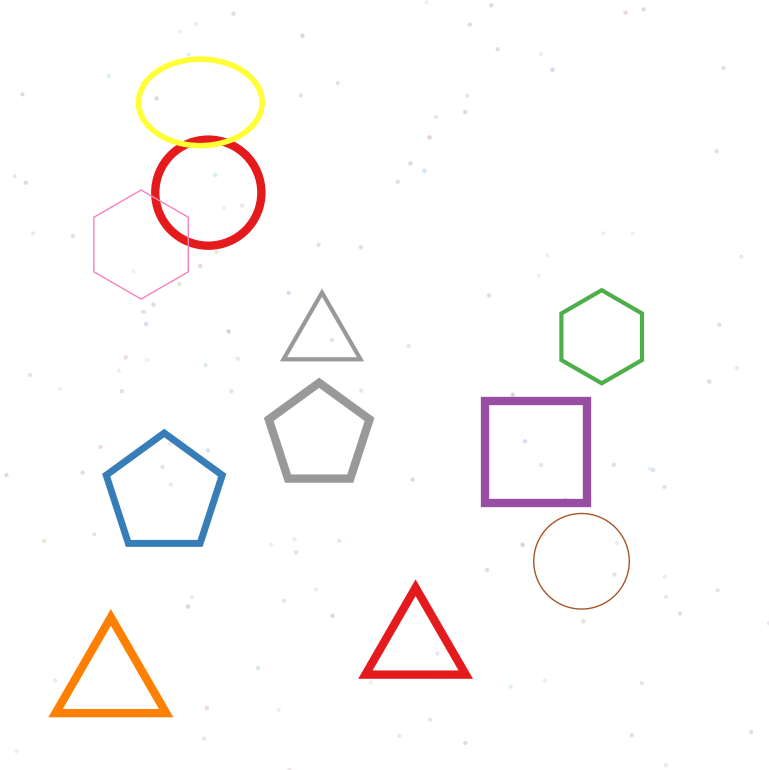[{"shape": "circle", "thickness": 3, "radius": 0.34, "center": [0.271, 0.75]}, {"shape": "triangle", "thickness": 3, "radius": 0.38, "center": [0.54, 0.161]}, {"shape": "pentagon", "thickness": 2.5, "radius": 0.4, "center": [0.213, 0.358]}, {"shape": "hexagon", "thickness": 1.5, "radius": 0.3, "center": [0.781, 0.563]}, {"shape": "square", "thickness": 3, "radius": 0.33, "center": [0.696, 0.413]}, {"shape": "triangle", "thickness": 3, "radius": 0.41, "center": [0.144, 0.115]}, {"shape": "oval", "thickness": 2, "radius": 0.4, "center": [0.26, 0.867]}, {"shape": "circle", "thickness": 0.5, "radius": 0.31, "center": [0.755, 0.271]}, {"shape": "hexagon", "thickness": 0.5, "radius": 0.35, "center": [0.183, 0.682]}, {"shape": "pentagon", "thickness": 3, "radius": 0.34, "center": [0.414, 0.434]}, {"shape": "triangle", "thickness": 1.5, "radius": 0.29, "center": [0.418, 0.562]}]